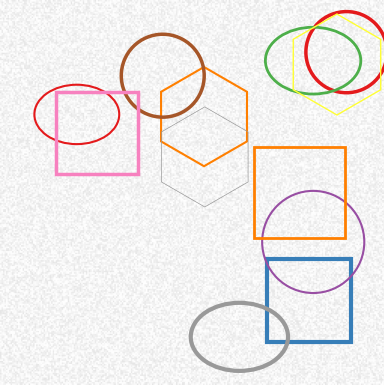[{"shape": "oval", "thickness": 1.5, "radius": 0.55, "center": [0.199, 0.703]}, {"shape": "circle", "thickness": 2.5, "radius": 0.53, "center": [0.9, 0.865]}, {"shape": "square", "thickness": 3, "radius": 0.54, "center": [0.802, 0.219]}, {"shape": "oval", "thickness": 2, "radius": 0.62, "center": [0.813, 0.842]}, {"shape": "circle", "thickness": 1.5, "radius": 0.66, "center": [0.814, 0.372]}, {"shape": "square", "thickness": 2, "radius": 0.59, "center": [0.777, 0.501]}, {"shape": "hexagon", "thickness": 1.5, "radius": 0.64, "center": [0.53, 0.697]}, {"shape": "hexagon", "thickness": 1, "radius": 0.66, "center": [0.875, 0.832]}, {"shape": "circle", "thickness": 2.5, "radius": 0.54, "center": [0.423, 0.803]}, {"shape": "square", "thickness": 2.5, "radius": 0.53, "center": [0.251, 0.654]}, {"shape": "hexagon", "thickness": 0.5, "radius": 0.65, "center": [0.532, 0.592]}, {"shape": "oval", "thickness": 3, "radius": 0.63, "center": [0.622, 0.125]}]